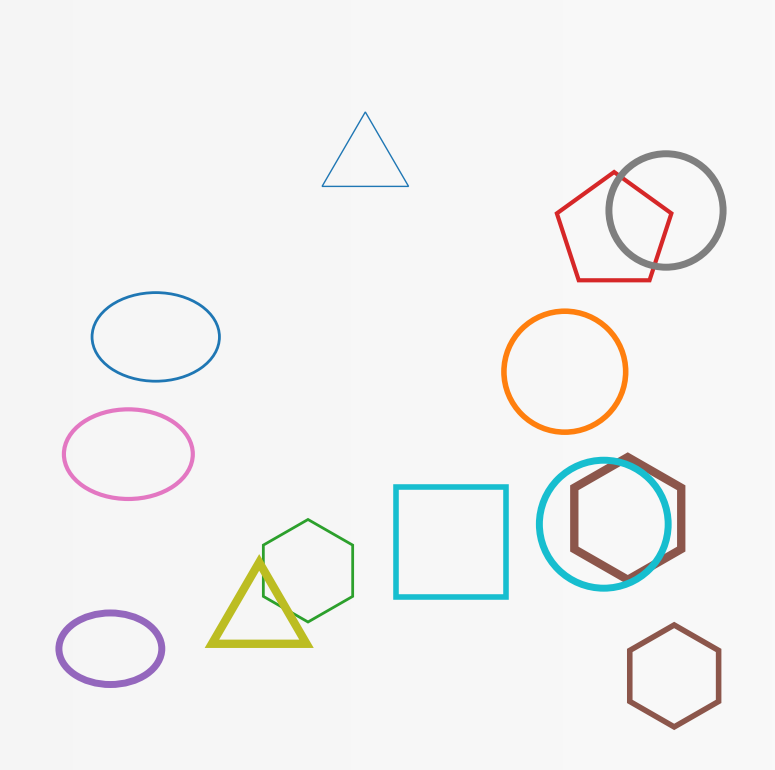[{"shape": "triangle", "thickness": 0.5, "radius": 0.32, "center": [0.471, 0.79]}, {"shape": "oval", "thickness": 1, "radius": 0.41, "center": [0.201, 0.562]}, {"shape": "circle", "thickness": 2, "radius": 0.39, "center": [0.729, 0.517]}, {"shape": "hexagon", "thickness": 1, "radius": 0.33, "center": [0.397, 0.259]}, {"shape": "pentagon", "thickness": 1.5, "radius": 0.39, "center": [0.792, 0.699]}, {"shape": "oval", "thickness": 2.5, "radius": 0.33, "center": [0.142, 0.157]}, {"shape": "hexagon", "thickness": 3, "radius": 0.4, "center": [0.81, 0.327]}, {"shape": "hexagon", "thickness": 2, "radius": 0.33, "center": [0.87, 0.122]}, {"shape": "oval", "thickness": 1.5, "radius": 0.42, "center": [0.166, 0.41]}, {"shape": "circle", "thickness": 2.5, "radius": 0.37, "center": [0.859, 0.727]}, {"shape": "triangle", "thickness": 3, "radius": 0.35, "center": [0.334, 0.199]}, {"shape": "circle", "thickness": 2.5, "radius": 0.42, "center": [0.779, 0.319]}, {"shape": "square", "thickness": 2, "radius": 0.36, "center": [0.582, 0.296]}]